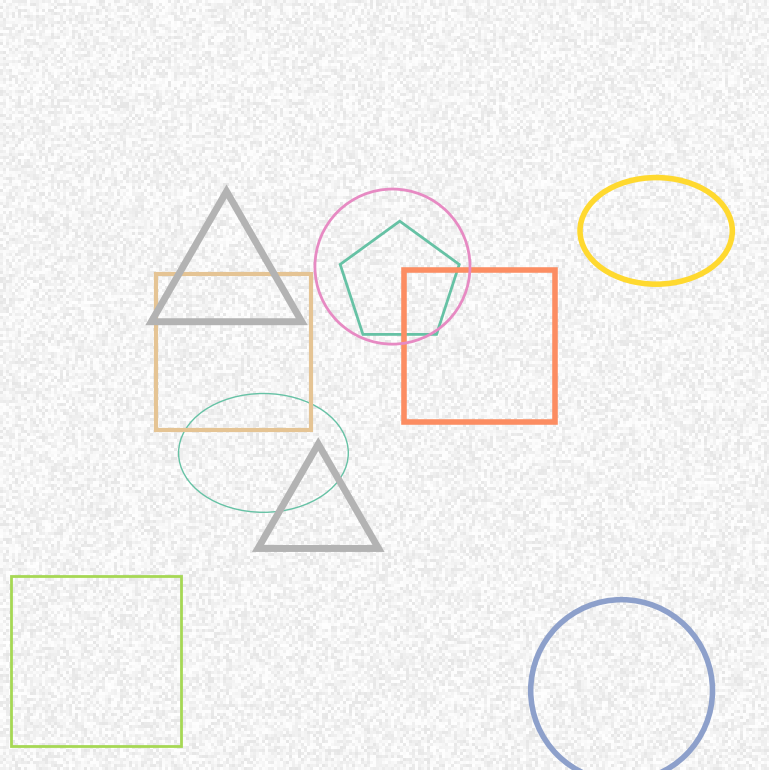[{"shape": "oval", "thickness": 0.5, "radius": 0.55, "center": [0.342, 0.412]}, {"shape": "pentagon", "thickness": 1, "radius": 0.41, "center": [0.519, 0.631]}, {"shape": "square", "thickness": 2, "radius": 0.49, "center": [0.623, 0.55]}, {"shape": "circle", "thickness": 2, "radius": 0.59, "center": [0.807, 0.103]}, {"shape": "circle", "thickness": 1, "radius": 0.5, "center": [0.51, 0.654]}, {"shape": "square", "thickness": 1, "radius": 0.55, "center": [0.125, 0.142]}, {"shape": "oval", "thickness": 2, "radius": 0.49, "center": [0.852, 0.7]}, {"shape": "square", "thickness": 1.5, "radius": 0.5, "center": [0.304, 0.543]}, {"shape": "triangle", "thickness": 2.5, "radius": 0.45, "center": [0.413, 0.333]}, {"shape": "triangle", "thickness": 2.5, "radius": 0.56, "center": [0.294, 0.639]}]